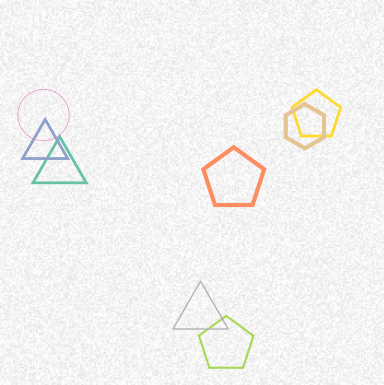[{"shape": "triangle", "thickness": 2, "radius": 0.4, "center": [0.155, 0.565]}, {"shape": "pentagon", "thickness": 3, "radius": 0.41, "center": [0.607, 0.535]}, {"shape": "triangle", "thickness": 2, "radius": 0.34, "center": [0.117, 0.622]}, {"shape": "circle", "thickness": 0.5, "radius": 0.33, "center": [0.113, 0.701]}, {"shape": "pentagon", "thickness": 1.5, "radius": 0.37, "center": [0.588, 0.105]}, {"shape": "pentagon", "thickness": 2, "radius": 0.33, "center": [0.822, 0.701]}, {"shape": "hexagon", "thickness": 3, "radius": 0.29, "center": [0.792, 0.672]}, {"shape": "triangle", "thickness": 1, "radius": 0.41, "center": [0.521, 0.187]}]